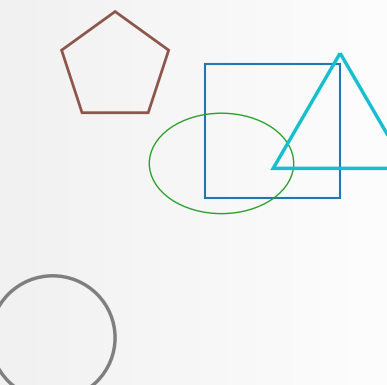[{"shape": "square", "thickness": 1.5, "radius": 0.87, "center": [0.704, 0.661]}, {"shape": "oval", "thickness": 1, "radius": 0.93, "center": [0.572, 0.576]}, {"shape": "pentagon", "thickness": 2, "radius": 0.73, "center": [0.297, 0.825]}, {"shape": "circle", "thickness": 2.5, "radius": 0.8, "center": [0.136, 0.123]}, {"shape": "triangle", "thickness": 2.5, "radius": 1.0, "center": [0.878, 0.662]}]